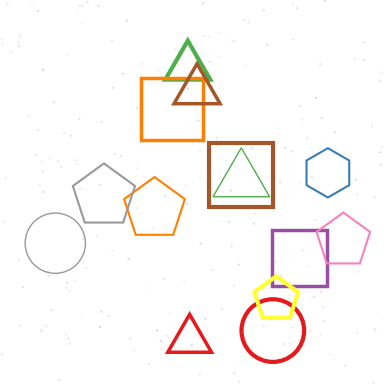[{"shape": "triangle", "thickness": 2.5, "radius": 0.33, "center": [0.493, 0.118]}, {"shape": "circle", "thickness": 3, "radius": 0.41, "center": [0.709, 0.141]}, {"shape": "hexagon", "thickness": 1.5, "radius": 0.32, "center": [0.852, 0.551]}, {"shape": "triangle", "thickness": 3, "radius": 0.34, "center": [0.488, 0.827]}, {"shape": "triangle", "thickness": 1, "radius": 0.42, "center": [0.627, 0.531]}, {"shape": "square", "thickness": 2.5, "radius": 0.36, "center": [0.778, 0.33]}, {"shape": "pentagon", "thickness": 1.5, "radius": 0.41, "center": [0.401, 0.457]}, {"shape": "square", "thickness": 2.5, "radius": 0.4, "center": [0.447, 0.717]}, {"shape": "pentagon", "thickness": 3, "radius": 0.3, "center": [0.718, 0.223]}, {"shape": "triangle", "thickness": 2.5, "radius": 0.35, "center": [0.512, 0.765]}, {"shape": "square", "thickness": 3, "radius": 0.42, "center": [0.626, 0.546]}, {"shape": "pentagon", "thickness": 1.5, "radius": 0.37, "center": [0.892, 0.375]}, {"shape": "circle", "thickness": 1, "radius": 0.39, "center": [0.144, 0.368]}, {"shape": "pentagon", "thickness": 1.5, "radius": 0.42, "center": [0.27, 0.491]}]